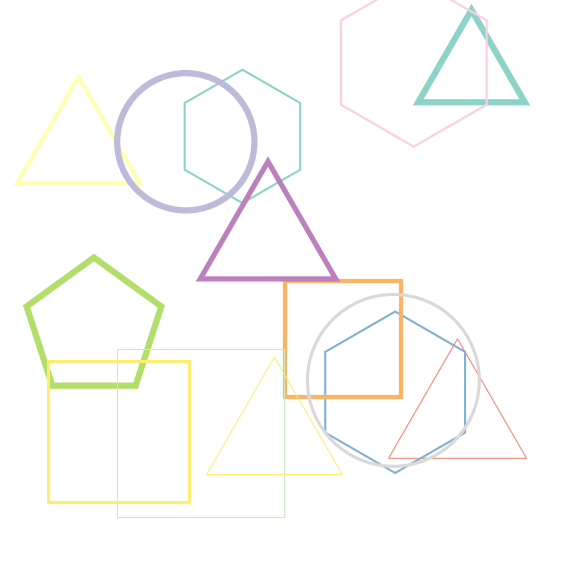[{"shape": "hexagon", "thickness": 1, "radius": 0.58, "center": [0.42, 0.763]}, {"shape": "triangle", "thickness": 3, "radius": 0.53, "center": [0.816, 0.875]}, {"shape": "triangle", "thickness": 2, "radius": 0.62, "center": [0.136, 0.743]}, {"shape": "circle", "thickness": 3, "radius": 0.59, "center": [0.322, 0.754]}, {"shape": "triangle", "thickness": 0.5, "radius": 0.69, "center": [0.792, 0.275]}, {"shape": "hexagon", "thickness": 1, "radius": 0.7, "center": [0.684, 0.32]}, {"shape": "square", "thickness": 2, "radius": 0.5, "center": [0.594, 0.412]}, {"shape": "pentagon", "thickness": 3, "radius": 0.61, "center": [0.163, 0.431]}, {"shape": "hexagon", "thickness": 1, "radius": 0.73, "center": [0.716, 0.891]}, {"shape": "circle", "thickness": 1.5, "radius": 0.74, "center": [0.681, 0.34]}, {"shape": "triangle", "thickness": 2.5, "radius": 0.68, "center": [0.464, 0.584]}, {"shape": "square", "thickness": 0.5, "radius": 0.73, "center": [0.347, 0.25]}, {"shape": "square", "thickness": 1.5, "radius": 0.61, "center": [0.206, 0.252]}, {"shape": "triangle", "thickness": 0.5, "radius": 0.68, "center": [0.475, 0.245]}]